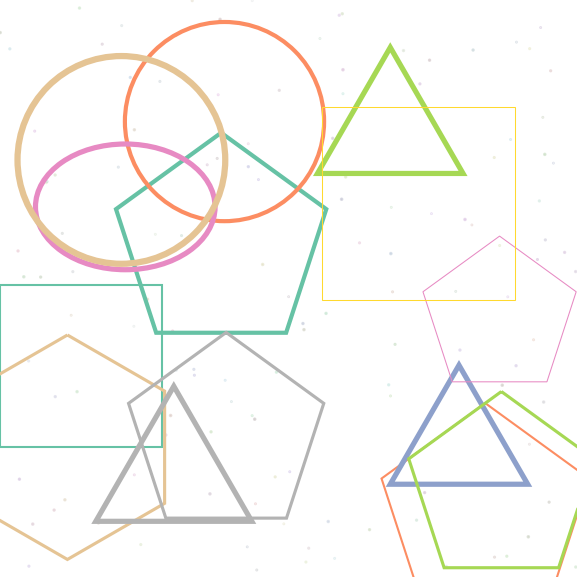[{"shape": "pentagon", "thickness": 2, "radius": 0.96, "center": [0.383, 0.578]}, {"shape": "square", "thickness": 1, "radius": 0.7, "center": [0.141, 0.366]}, {"shape": "pentagon", "thickness": 1, "radius": 0.94, "center": [0.84, 0.112]}, {"shape": "circle", "thickness": 2, "radius": 0.86, "center": [0.389, 0.789]}, {"shape": "triangle", "thickness": 2.5, "radius": 0.69, "center": [0.795, 0.229]}, {"shape": "oval", "thickness": 2.5, "radius": 0.78, "center": [0.217, 0.641]}, {"shape": "pentagon", "thickness": 0.5, "radius": 0.7, "center": [0.865, 0.451]}, {"shape": "pentagon", "thickness": 1.5, "radius": 0.84, "center": [0.868, 0.153]}, {"shape": "triangle", "thickness": 2.5, "radius": 0.73, "center": [0.676, 0.772]}, {"shape": "square", "thickness": 0.5, "radius": 0.83, "center": [0.724, 0.647]}, {"shape": "hexagon", "thickness": 1.5, "radius": 0.97, "center": [0.117, 0.225]}, {"shape": "circle", "thickness": 3, "radius": 0.9, "center": [0.21, 0.722]}, {"shape": "triangle", "thickness": 2.5, "radius": 0.78, "center": [0.301, 0.174]}, {"shape": "pentagon", "thickness": 1.5, "radius": 0.89, "center": [0.392, 0.246]}]